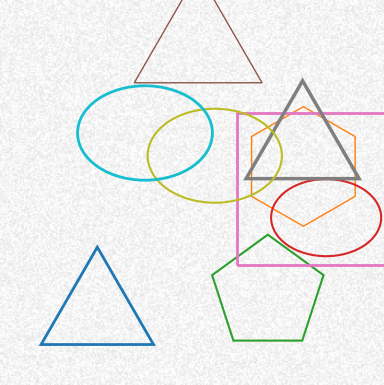[{"shape": "triangle", "thickness": 2, "radius": 0.84, "center": [0.253, 0.189]}, {"shape": "hexagon", "thickness": 1, "radius": 0.78, "center": [0.788, 0.568]}, {"shape": "pentagon", "thickness": 1.5, "radius": 0.76, "center": [0.696, 0.238]}, {"shape": "oval", "thickness": 1.5, "radius": 0.71, "center": [0.847, 0.435]}, {"shape": "triangle", "thickness": 1, "radius": 0.96, "center": [0.515, 0.881]}, {"shape": "square", "thickness": 2, "radius": 0.99, "center": [0.813, 0.509]}, {"shape": "triangle", "thickness": 2.5, "radius": 0.85, "center": [0.786, 0.621]}, {"shape": "oval", "thickness": 1.5, "radius": 0.87, "center": [0.558, 0.595]}, {"shape": "oval", "thickness": 2, "radius": 0.88, "center": [0.377, 0.655]}]